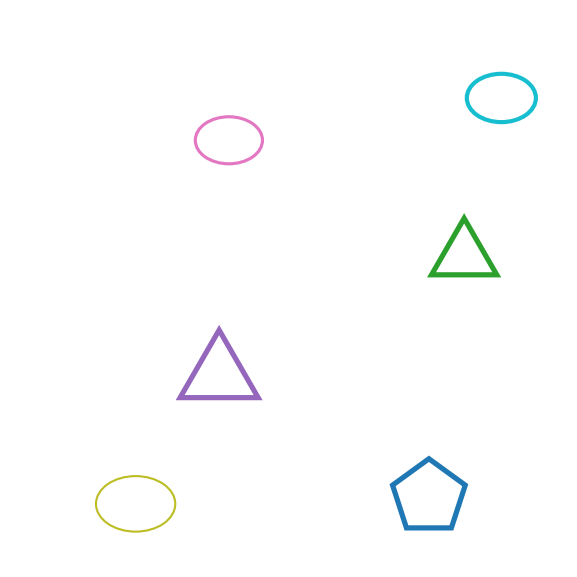[{"shape": "pentagon", "thickness": 2.5, "radius": 0.33, "center": [0.743, 0.139]}, {"shape": "triangle", "thickness": 2.5, "radius": 0.33, "center": [0.804, 0.556]}, {"shape": "triangle", "thickness": 2.5, "radius": 0.39, "center": [0.379, 0.35]}, {"shape": "oval", "thickness": 1.5, "radius": 0.29, "center": [0.396, 0.756]}, {"shape": "oval", "thickness": 1, "radius": 0.34, "center": [0.235, 0.127]}, {"shape": "oval", "thickness": 2, "radius": 0.3, "center": [0.868, 0.829]}]